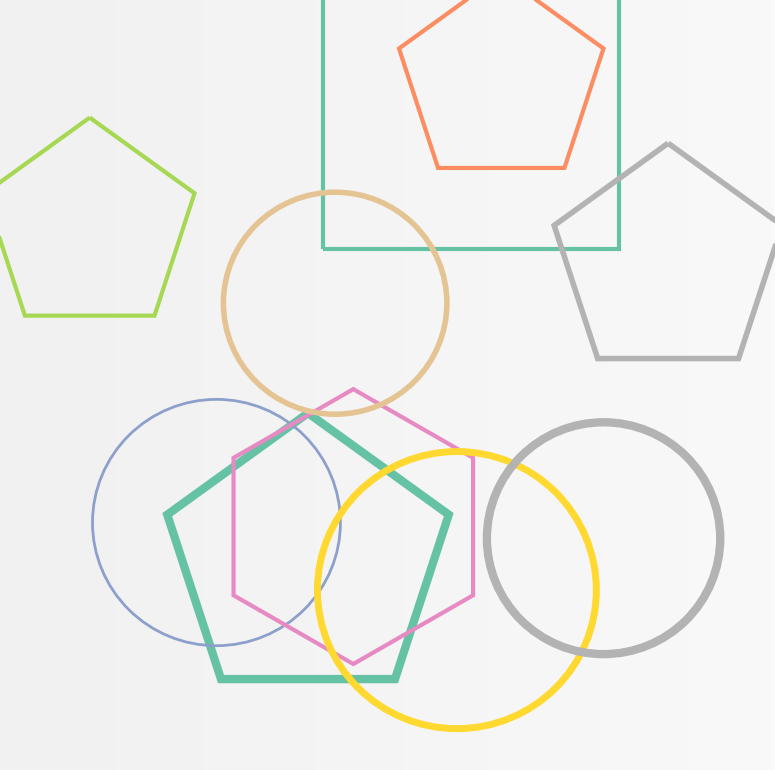[{"shape": "pentagon", "thickness": 3, "radius": 0.95, "center": [0.397, 0.273]}, {"shape": "square", "thickness": 1.5, "radius": 0.96, "center": [0.608, 0.868]}, {"shape": "pentagon", "thickness": 1.5, "radius": 0.69, "center": [0.647, 0.894]}, {"shape": "circle", "thickness": 1, "radius": 0.8, "center": [0.279, 0.321]}, {"shape": "hexagon", "thickness": 1.5, "radius": 0.89, "center": [0.456, 0.316]}, {"shape": "pentagon", "thickness": 1.5, "radius": 0.71, "center": [0.116, 0.705]}, {"shape": "circle", "thickness": 2.5, "radius": 0.9, "center": [0.59, 0.234]}, {"shape": "circle", "thickness": 2, "radius": 0.72, "center": [0.432, 0.606]}, {"shape": "pentagon", "thickness": 2, "radius": 0.77, "center": [0.862, 0.659]}, {"shape": "circle", "thickness": 3, "radius": 0.75, "center": [0.779, 0.301]}]